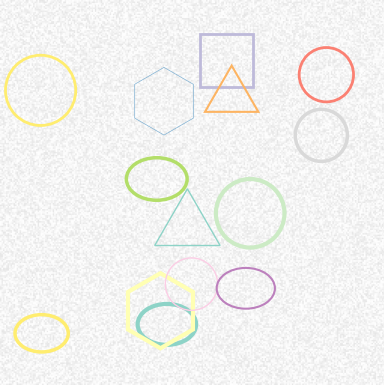[{"shape": "triangle", "thickness": 1, "radius": 0.49, "center": [0.487, 0.411]}, {"shape": "oval", "thickness": 3, "radius": 0.38, "center": [0.433, 0.157]}, {"shape": "hexagon", "thickness": 3, "radius": 0.49, "center": [0.417, 0.193]}, {"shape": "square", "thickness": 2, "radius": 0.34, "center": [0.588, 0.843]}, {"shape": "circle", "thickness": 2, "radius": 0.35, "center": [0.848, 0.806]}, {"shape": "hexagon", "thickness": 0.5, "radius": 0.44, "center": [0.426, 0.737]}, {"shape": "triangle", "thickness": 1.5, "radius": 0.4, "center": [0.602, 0.75]}, {"shape": "oval", "thickness": 2.5, "radius": 0.39, "center": [0.407, 0.535]}, {"shape": "circle", "thickness": 1, "radius": 0.34, "center": [0.497, 0.262]}, {"shape": "circle", "thickness": 2.5, "radius": 0.34, "center": [0.835, 0.648]}, {"shape": "oval", "thickness": 1.5, "radius": 0.38, "center": [0.638, 0.251]}, {"shape": "circle", "thickness": 3, "radius": 0.45, "center": [0.65, 0.446]}, {"shape": "circle", "thickness": 2, "radius": 0.46, "center": [0.105, 0.765]}, {"shape": "oval", "thickness": 2.5, "radius": 0.35, "center": [0.108, 0.134]}]